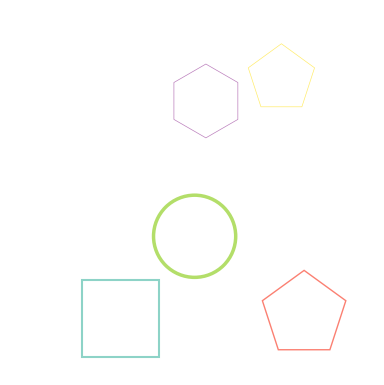[{"shape": "square", "thickness": 1.5, "radius": 0.5, "center": [0.313, 0.173]}, {"shape": "pentagon", "thickness": 1, "radius": 0.57, "center": [0.79, 0.184]}, {"shape": "circle", "thickness": 2.5, "radius": 0.53, "center": [0.506, 0.386]}, {"shape": "hexagon", "thickness": 0.5, "radius": 0.48, "center": [0.535, 0.738]}, {"shape": "pentagon", "thickness": 0.5, "radius": 0.45, "center": [0.731, 0.796]}]